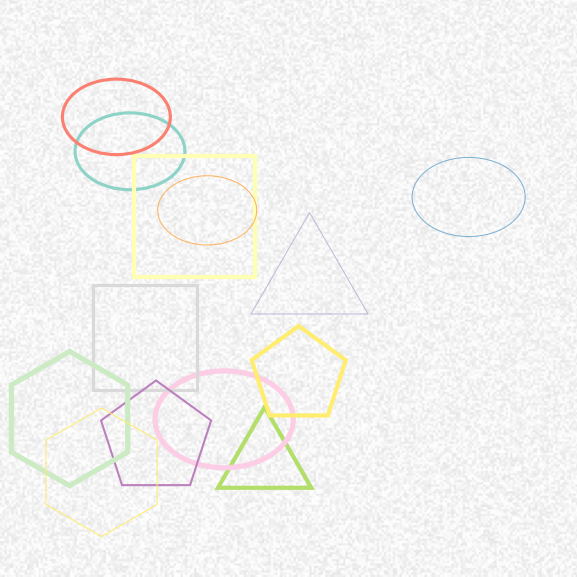[{"shape": "oval", "thickness": 1.5, "radius": 0.48, "center": [0.225, 0.737]}, {"shape": "square", "thickness": 2, "radius": 0.52, "center": [0.337, 0.625]}, {"shape": "triangle", "thickness": 0.5, "radius": 0.59, "center": [0.536, 0.514]}, {"shape": "oval", "thickness": 1.5, "radius": 0.47, "center": [0.202, 0.797]}, {"shape": "oval", "thickness": 0.5, "radius": 0.49, "center": [0.812, 0.658]}, {"shape": "oval", "thickness": 0.5, "radius": 0.43, "center": [0.359, 0.635]}, {"shape": "triangle", "thickness": 2, "radius": 0.47, "center": [0.458, 0.201]}, {"shape": "oval", "thickness": 2.5, "radius": 0.6, "center": [0.388, 0.273]}, {"shape": "square", "thickness": 1.5, "radius": 0.45, "center": [0.251, 0.415]}, {"shape": "pentagon", "thickness": 1, "radius": 0.5, "center": [0.27, 0.24]}, {"shape": "hexagon", "thickness": 2.5, "radius": 0.58, "center": [0.12, 0.274]}, {"shape": "hexagon", "thickness": 0.5, "radius": 0.56, "center": [0.176, 0.181]}, {"shape": "pentagon", "thickness": 2, "radius": 0.43, "center": [0.517, 0.349]}]